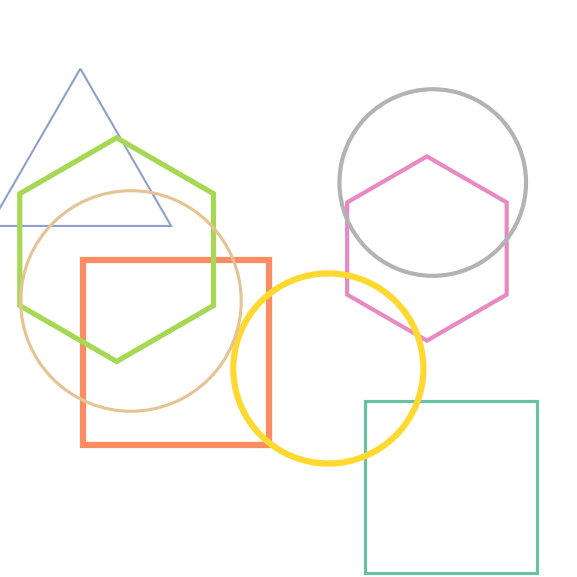[{"shape": "square", "thickness": 1.5, "radius": 0.74, "center": [0.781, 0.156]}, {"shape": "square", "thickness": 3, "radius": 0.8, "center": [0.305, 0.388]}, {"shape": "triangle", "thickness": 1, "radius": 0.91, "center": [0.139, 0.699]}, {"shape": "hexagon", "thickness": 2, "radius": 0.8, "center": [0.739, 0.569]}, {"shape": "hexagon", "thickness": 2.5, "radius": 0.97, "center": [0.202, 0.567]}, {"shape": "circle", "thickness": 3, "radius": 0.82, "center": [0.569, 0.361]}, {"shape": "circle", "thickness": 1.5, "radius": 0.95, "center": [0.227, 0.478]}, {"shape": "circle", "thickness": 2, "radius": 0.81, "center": [0.749, 0.683]}]